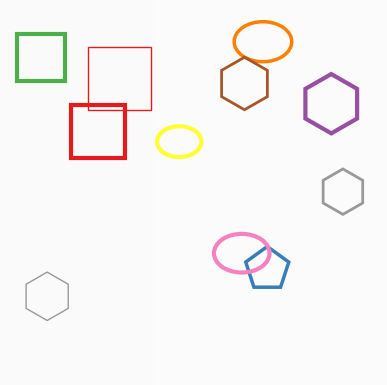[{"shape": "square", "thickness": 1, "radius": 0.41, "center": [0.309, 0.797]}, {"shape": "square", "thickness": 3, "radius": 0.35, "center": [0.253, 0.659]}, {"shape": "pentagon", "thickness": 2.5, "radius": 0.29, "center": [0.69, 0.301]}, {"shape": "square", "thickness": 3, "radius": 0.31, "center": [0.105, 0.851]}, {"shape": "hexagon", "thickness": 3, "radius": 0.39, "center": [0.855, 0.731]}, {"shape": "oval", "thickness": 2.5, "radius": 0.37, "center": [0.679, 0.892]}, {"shape": "oval", "thickness": 3, "radius": 0.29, "center": [0.462, 0.632]}, {"shape": "hexagon", "thickness": 2, "radius": 0.34, "center": [0.631, 0.783]}, {"shape": "oval", "thickness": 3, "radius": 0.36, "center": [0.624, 0.342]}, {"shape": "hexagon", "thickness": 2, "radius": 0.29, "center": [0.885, 0.502]}, {"shape": "hexagon", "thickness": 1, "radius": 0.31, "center": [0.122, 0.23]}]